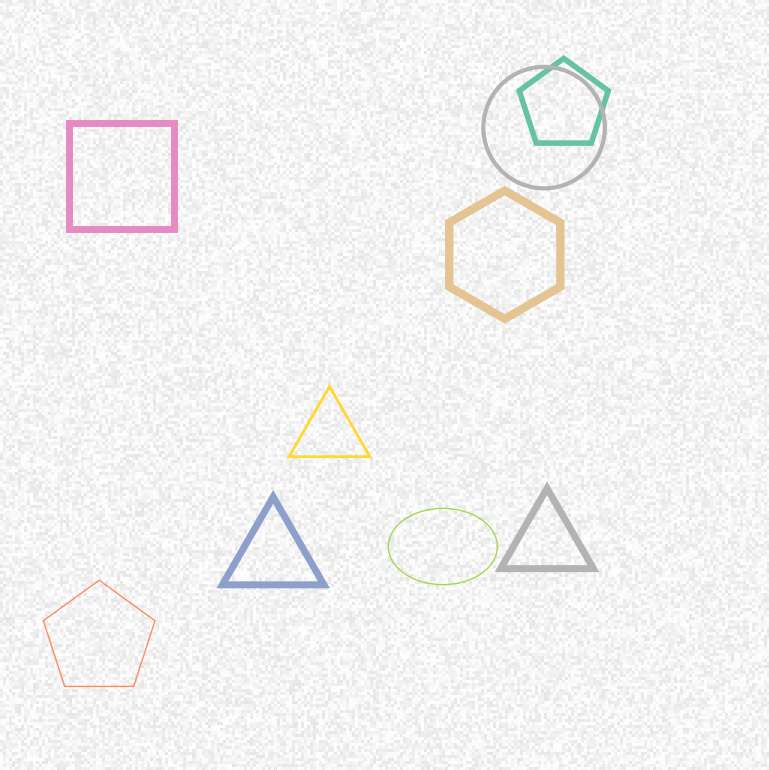[{"shape": "pentagon", "thickness": 2, "radius": 0.3, "center": [0.732, 0.863]}, {"shape": "pentagon", "thickness": 0.5, "radius": 0.38, "center": [0.129, 0.17]}, {"shape": "triangle", "thickness": 2.5, "radius": 0.38, "center": [0.355, 0.279]}, {"shape": "square", "thickness": 2.5, "radius": 0.34, "center": [0.158, 0.772]}, {"shape": "oval", "thickness": 0.5, "radius": 0.35, "center": [0.575, 0.29]}, {"shape": "triangle", "thickness": 1, "radius": 0.3, "center": [0.428, 0.437]}, {"shape": "hexagon", "thickness": 3, "radius": 0.42, "center": [0.656, 0.669]}, {"shape": "triangle", "thickness": 2.5, "radius": 0.35, "center": [0.71, 0.296]}, {"shape": "circle", "thickness": 1.5, "radius": 0.39, "center": [0.707, 0.834]}]